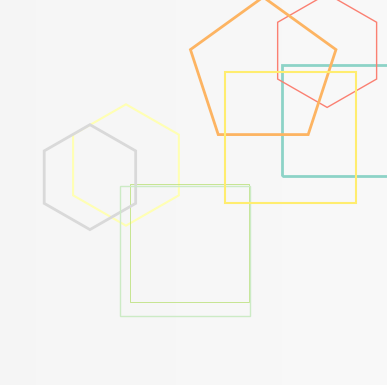[{"shape": "square", "thickness": 2, "radius": 0.72, "center": [0.871, 0.688]}, {"shape": "hexagon", "thickness": 1.5, "radius": 0.79, "center": [0.325, 0.571]}, {"shape": "hexagon", "thickness": 1, "radius": 0.74, "center": [0.844, 0.868]}, {"shape": "pentagon", "thickness": 2, "radius": 0.99, "center": [0.679, 0.81]}, {"shape": "square", "thickness": 0.5, "radius": 0.77, "center": [0.489, 0.369]}, {"shape": "hexagon", "thickness": 2, "radius": 0.68, "center": [0.232, 0.54]}, {"shape": "square", "thickness": 1, "radius": 0.84, "center": [0.477, 0.347]}, {"shape": "square", "thickness": 1.5, "radius": 0.85, "center": [0.749, 0.643]}]